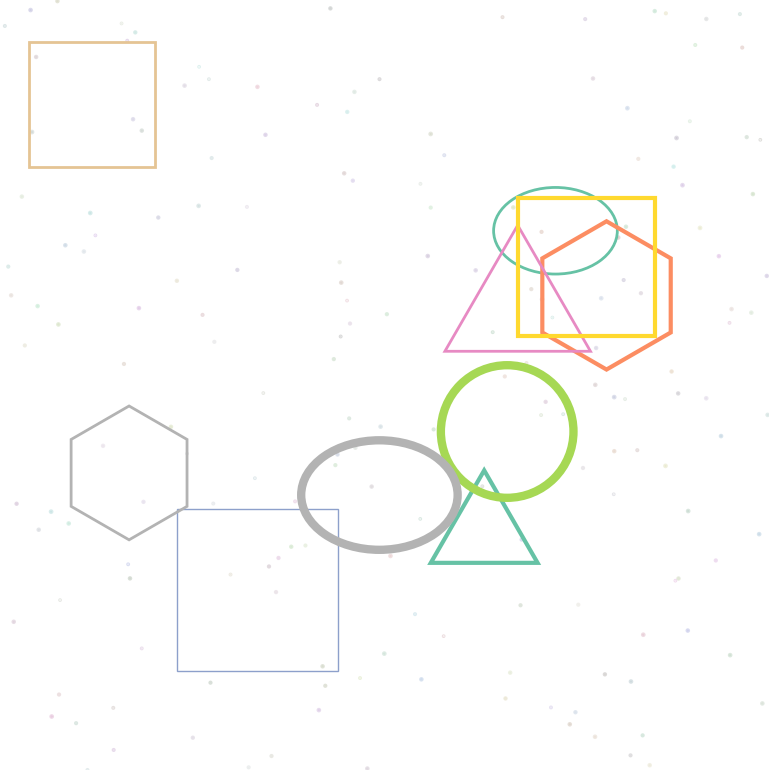[{"shape": "triangle", "thickness": 1.5, "radius": 0.4, "center": [0.629, 0.309]}, {"shape": "oval", "thickness": 1, "radius": 0.4, "center": [0.721, 0.7]}, {"shape": "hexagon", "thickness": 1.5, "radius": 0.48, "center": [0.788, 0.616]}, {"shape": "square", "thickness": 0.5, "radius": 0.53, "center": [0.334, 0.233]}, {"shape": "triangle", "thickness": 1, "radius": 0.55, "center": [0.672, 0.598]}, {"shape": "circle", "thickness": 3, "radius": 0.43, "center": [0.659, 0.44]}, {"shape": "square", "thickness": 1.5, "radius": 0.45, "center": [0.762, 0.653]}, {"shape": "square", "thickness": 1, "radius": 0.41, "center": [0.119, 0.864]}, {"shape": "oval", "thickness": 3, "radius": 0.51, "center": [0.493, 0.357]}, {"shape": "hexagon", "thickness": 1, "radius": 0.43, "center": [0.168, 0.386]}]